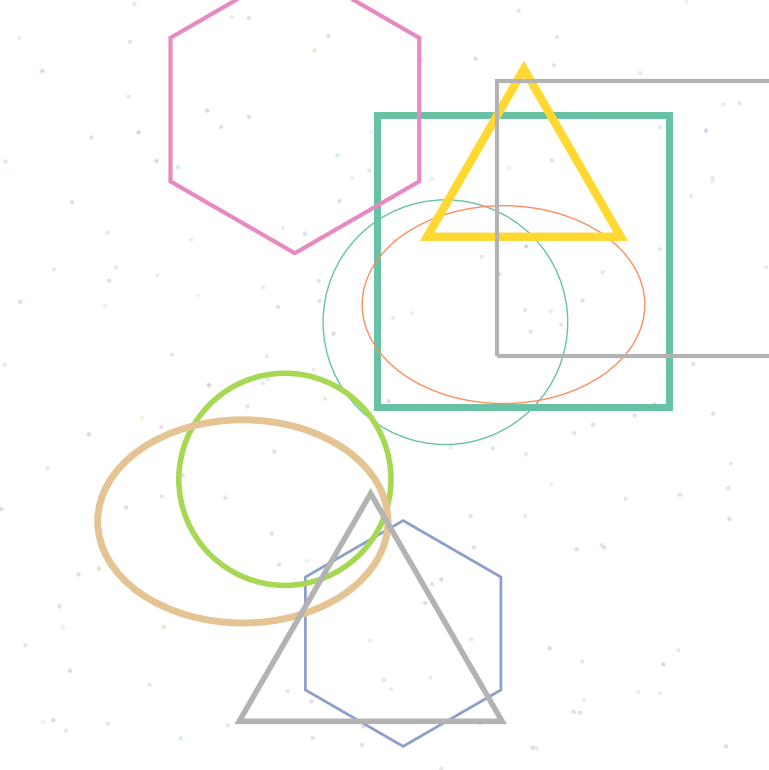[{"shape": "square", "thickness": 2.5, "radius": 0.95, "center": [0.679, 0.661]}, {"shape": "circle", "thickness": 0.5, "radius": 0.79, "center": [0.578, 0.582]}, {"shape": "oval", "thickness": 0.5, "radius": 0.92, "center": [0.654, 0.604]}, {"shape": "hexagon", "thickness": 1, "radius": 0.73, "center": [0.524, 0.177]}, {"shape": "hexagon", "thickness": 1.5, "radius": 0.93, "center": [0.383, 0.858]}, {"shape": "circle", "thickness": 2, "radius": 0.69, "center": [0.37, 0.378]}, {"shape": "triangle", "thickness": 3, "radius": 0.73, "center": [0.68, 0.765]}, {"shape": "oval", "thickness": 2.5, "radius": 0.94, "center": [0.315, 0.323]}, {"shape": "triangle", "thickness": 2, "radius": 0.99, "center": [0.481, 0.162]}, {"shape": "square", "thickness": 1.5, "radius": 0.89, "center": [0.824, 0.717]}]